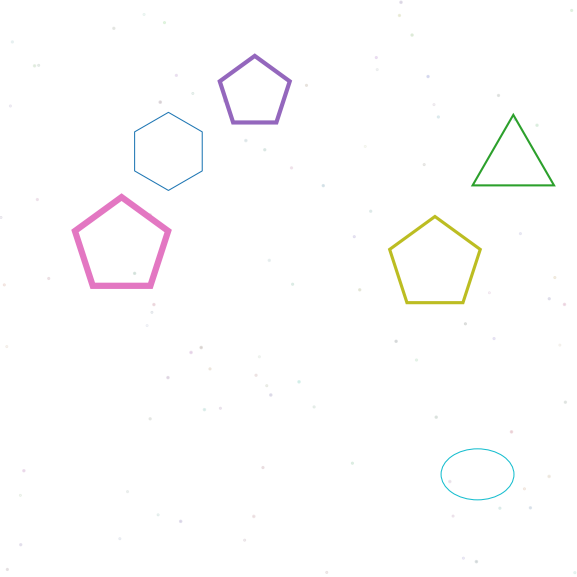[{"shape": "hexagon", "thickness": 0.5, "radius": 0.34, "center": [0.292, 0.737]}, {"shape": "triangle", "thickness": 1, "radius": 0.41, "center": [0.889, 0.719]}, {"shape": "pentagon", "thickness": 2, "radius": 0.32, "center": [0.441, 0.839]}, {"shape": "pentagon", "thickness": 3, "radius": 0.42, "center": [0.21, 0.573]}, {"shape": "pentagon", "thickness": 1.5, "radius": 0.41, "center": [0.753, 0.542]}, {"shape": "oval", "thickness": 0.5, "radius": 0.32, "center": [0.827, 0.178]}]